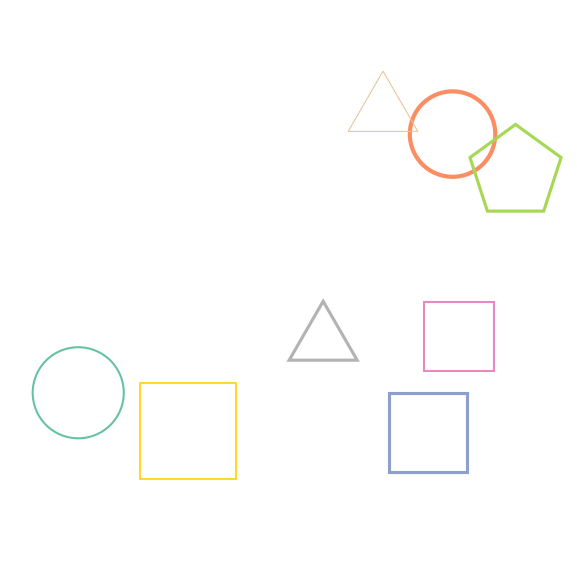[{"shape": "circle", "thickness": 1, "radius": 0.39, "center": [0.135, 0.319]}, {"shape": "circle", "thickness": 2, "radius": 0.37, "center": [0.784, 0.767]}, {"shape": "square", "thickness": 1.5, "radius": 0.34, "center": [0.741, 0.25]}, {"shape": "square", "thickness": 1, "radius": 0.3, "center": [0.794, 0.417]}, {"shape": "pentagon", "thickness": 1.5, "radius": 0.41, "center": [0.893, 0.701]}, {"shape": "square", "thickness": 1, "radius": 0.42, "center": [0.325, 0.253]}, {"shape": "triangle", "thickness": 0.5, "radius": 0.35, "center": [0.663, 0.806]}, {"shape": "triangle", "thickness": 1.5, "radius": 0.34, "center": [0.56, 0.409]}]